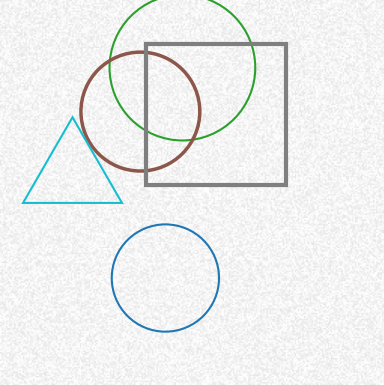[{"shape": "circle", "thickness": 1.5, "radius": 0.7, "center": [0.43, 0.278]}, {"shape": "circle", "thickness": 1.5, "radius": 0.95, "center": [0.474, 0.824]}, {"shape": "circle", "thickness": 2.5, "radius": 0.77, "center": [0.365, 0.71]}, {"shape": "square", "thickness": 3, "radius": 0.91, "center": [0.561, 0.703]}, {"shape": "triangle", "thickness": 1.5, "radius": 0.74, "center": [0.188, 0.547]}]